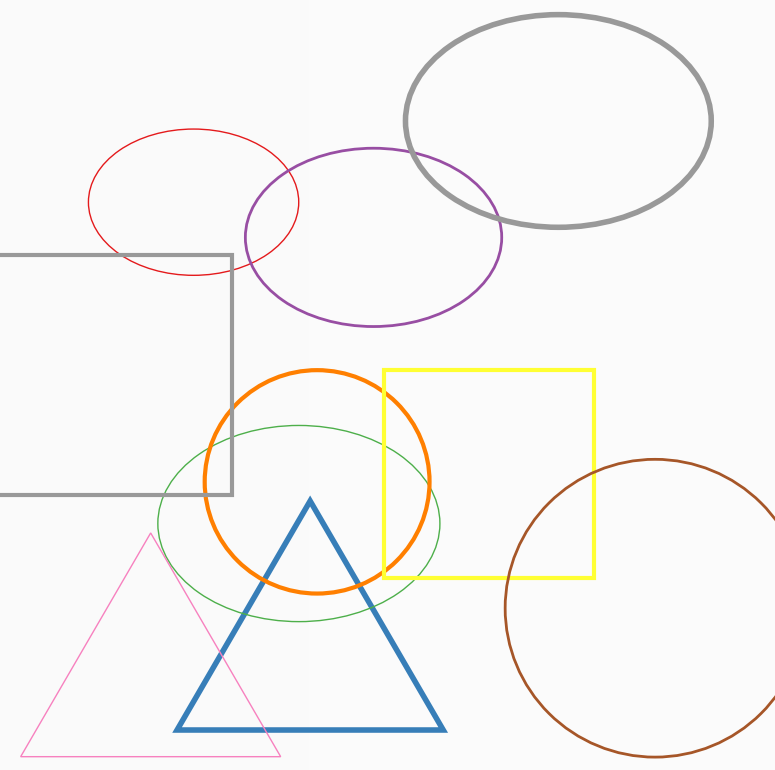[{"shape": "oval", "thickness": 0.5, "radius": 0.68, "center": [0.25, 0.737]}, {"shape": "triangle", "thickness": 2, "radius": 0.99, "center": [0.4, 0.151]}, {"shape": "oval", "thickness": 0.5, "radius": 0.91, "center": [0.386, 0.32]}, {"shape": "oval", "thickness": 1, "radius": 0.83, "center": [0.482, 0.692]}, {"shape": "circle", "thickness": 1.5, "radius": 0.73, "center": [0.409, 0.374]}, {"shape": "square", "thickness": 1.5, "radius": 0.68, "center": [0.631, 0.385]}, {"shape": "circle", "thickness": 1, "radius": 0.97, "center": [0.845, 0.21]}, {"shape": "triangle", "thickness": 0.5, "radius": 0.97, "center": [0.194, 0.114]}, {"shape": "square", "thickness": 1.5, "radius": 0.78, "center": [0.145, 0.513]}, {"shape": "oval", "thickness": 2, "radius": 0.99, "center": [0.72, 0.843]}]